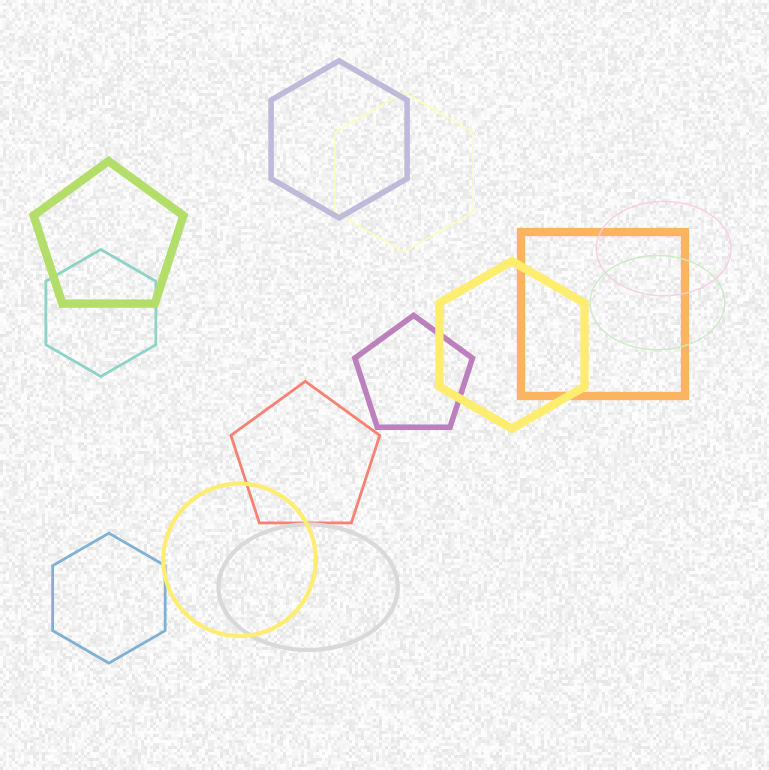[{"shape": "hexagon", "thickness": 1, "radius": 0.41, "center": [0.131, 0.594]}, {"shape": "hexagon", "thickness": 0.5, "radius": 0.52, "center": [0.525, 0.776]}, {"shape": "hexagon", "thickness": 2, "radius": 0.51, "center": [0.44, 0.819]}, {"shape": "pentagon", "thickness": 1, "radius": 0.51, "center": [0.397, 0.403]}, {"shape": "hexagon", "thickness": 1, "radius": 0.42, "center": [0.141, 0.223]}, {"shape": "square", "thickness": 3, "radius": 0.53, "center": [0.783, 0.592]}, {"shape": "pentagon", "thickness": 3, "radius": 0.51, "center": [0.141, 0.688]}, {"shape": "oval", "thickness": 0.5, "radius": 0.44, "center": [0.862, 0.677]}, {"shape": "oval", "thickness": 1.5, "radius": 0.58, "center": [0.4, 0.237]}, {"shape": "pentagon", "thickness": 2, "radius": 0.4, "center": [0.537, 0.51]}, {"shape": "oval", "thickness": 0.5, "radius": 0.44, "center": [0.854, 0.607]}, {"shape": "hexagon", "thickness": 3, "radius": 0.54, "center": [0.665, 0.552]}, {"shape": "circle", "thickness": 1.5, "radius": 0.5, "center": [0.311, 0.273]}]